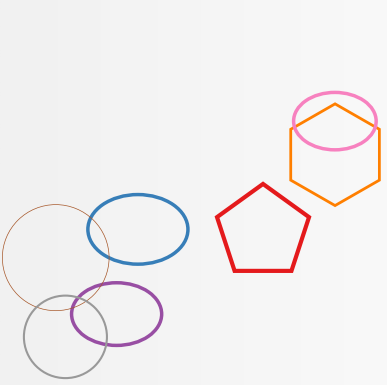[{"shape": "pentagon", "thickness": 3, "radius": 0.62, "center": [0.679, 0.397]}, {"shape": "oval", "thickness": 2.5, "radius": 0.65, "center": [0.356, 0.404]}, {"shape": "oval", "thickness": 2.5, "radius": 0.58, "center": [0.301, 0.184]}, {"shape": "hexagon", "thickness": 2, "radius": 0.66, "center": [0.865, 0.598]}, {"shape": "circle", "thickness": 0.5, "radius": 0.69, "center": [0.144, 0.331]}, {"shape": "oval", "thickness": 2.5, "radius": 0.53, "center": [0.864, 0.685]}, {"shape": "circle", "thickness": 1.5, "radius": 0.54, "center": [0.169, 0.125]}]